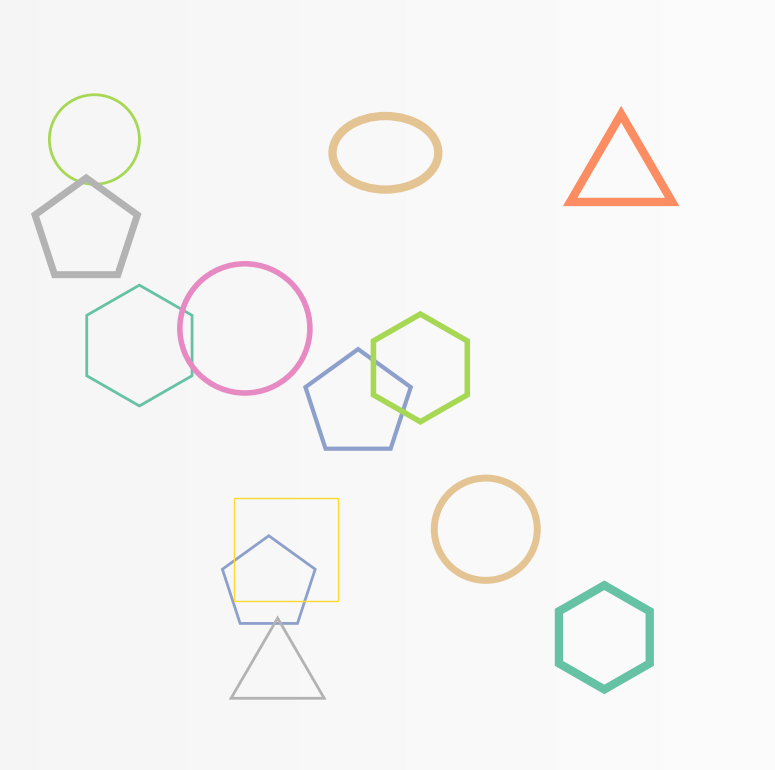[{"shape": "hexagon", "thickness": 1, "radius": 0.39, "center": [0.18, 0.551]}, {"shape": "hexagon", "thickness": 3, "radius": 0.34, "center": [0.78, 0.172]}, {"shape": "triangle", "thickness": 3, "radius": 0.38, "center": [0.802, 0.776]}, {"shape": "pentagon", "thickness": 1.5, "radius": 0.36, "center": [0.462, 0.475]}, {"shape": "pentagon", "thickness": 1, "radius": 0.31, "center": [0.347, 0.241]}, {"shape": "circle", "thickness": 2, "radius": 0.42, "center": [0.316, 0.574]}, {"shape": "circle", "thickness": 1, "radius": 0.29, "center": [0.122, 0.819]}, {"shape": "hexagon", "thickness": 2, "radius": 0.35, "center": [0.542, 0.522]}, {"shape": "square", "thickness": 0.5, "radius": 0.33, "center": [0.369, 0.287]}, {"shape": "circle", "thickness": 2.5, "radius": 0.33, "center": [0.627, 0.313]}, {"shape": "oval", "thickness": 3, "radius": 0.34, "center": [0.497, 0.802]}, {"shape": "triangle", "thickness": 1, "radius": 0.35, "center": [0.358, 0.128]}, {"shape": "pentagon", "thickness": 2.5, "radius": 0.35, "center": [0.111, 0.699]}]